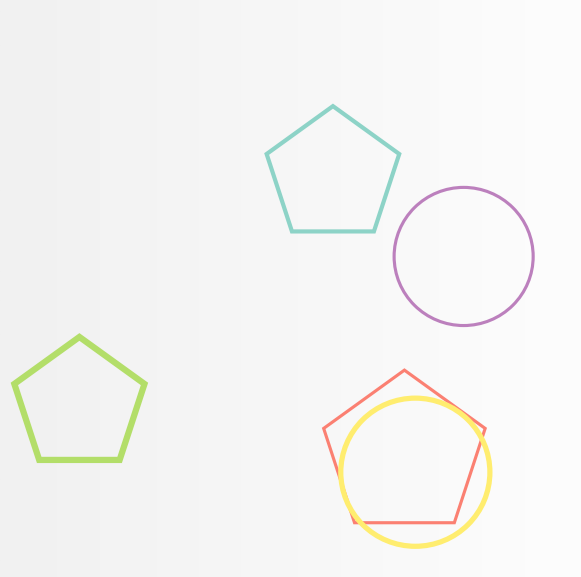[{"shape": "pentagon", "thickness": 2, "radius": 0.6, "center": [0.573, 0.695]}, {"shape": "pentagon", "thickness": 1.5, "radius": 0.73, "center": [0.696, 0.212]}, {"shape": "pentagon", "thickness": 3, "radius": 0.59, "center": [0.137, 0.298]}, {"shape": "circle", "thickness": 1.5, "radius": 0.6, "center": [0.798, 0.555]}, {"shape": "circle", "thickness": 2.5, "radius": 0.64, "center": [0.715, 0.181]}]